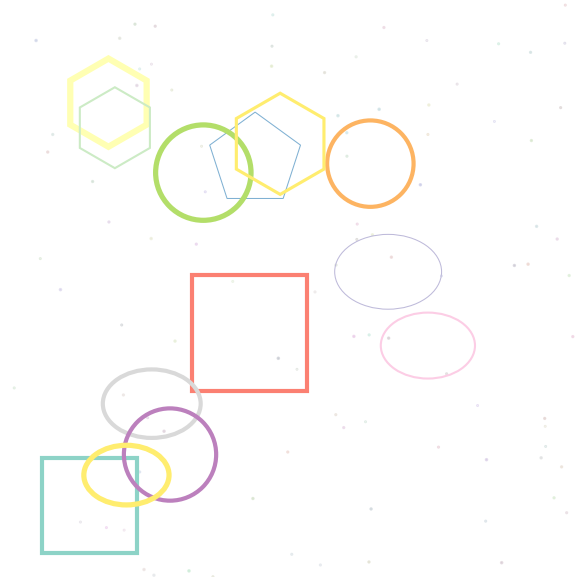[{"shape": "square", "thickness": 2, "radius": 0.41, "center": [0.155, 0.124]}, {"shape": "hexagon", "thickness": 3, "radius": 0.38, "center": [0.188, 0.821]}, {"shape": "oval", "thickness": 0.5, "radius": 0.46, "center": [0.672, 0.528]}, {"shape": "square", "thickness": 2, "radius": 0.5, "center": [0.432, 0.422]}, {"shape": "pentagon", "thickness": 0.5, "radius": 0.41, "center": [0.442, 0.722]}, {"shape": "circle", "thickness": 2, "radius": 0.37, "center": [0.641, 0.716]}, {"shape": "circle", "thickness": 2.5, "radius": 0.41, "center": [0.352, 0.7]}, {"shape": "oval", "thickness": 1, "radius": 0.41, "center": [0.741, 0.401]}, {"shape": "oval", "thickness": 2, "radius": 0.42, "center": [0.263, 0.3]}, {"shape": "circle", "thickness": 2, "radius": 0.4, "center": [0.294, 0.212]}, {"shape": "hexagon", "thickness": 1, "radius": 0.35, "center": [0.199, 0.778]}, {"shape": "oval", "thickness": 2.5, "radius": 0.37, "center": [0.219, 0.176]}, {"shape": "hexagon", "thickness": 1.5, "radius": 0.44, "center": [0.485, 0.75]}]